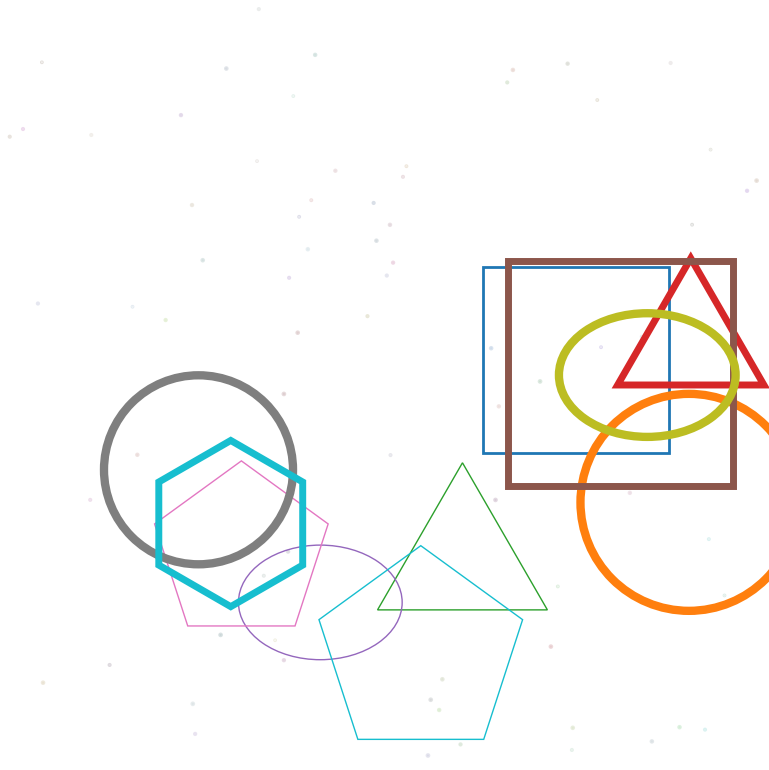[{"shape": "square", "thickness": 1, "radius": 0.6, "center": [0.748, 0.532]}, {"shape": "circle", "thickness": 3, "radius": 0.7, "center": [0.895, 0.348]}, {"shape": "triangle", "thickness": 0.5, "radius": 0.64, "center": [0.601, 0.272]}, {"shape": "triangle", "thickness": 2.5, "radius": 0.55, "center": [0.897, 0.555]}, {"shape": "oval", "thickness": 0.5, "radius": 0.53, "center": [0.416, 0.218]}, {"shape": "square", "thickness": 2.5, "radius": 0.73, "center": [0.805, 0.515]}, {"shape": "pentagon", "thickness": 0.5, "radius": 0.59, "center": [0.313, 0.283]}, {"shape": "circle", "thickness": 3, "radius": 0.61, "center": [0.258, 0.39]}, {"shape": "oval", "thickness": 3, "radius": 0.57, "center": [0.841, 0.513]}, {"shape": "pentagon", "thickness": 0.5, "radius": 0.7, "center": [0.546, 0.152]}, {"shape": "hexagon", "thickness": 2.5, "radius": 0.54, "center": [0.3, 0.32]}]